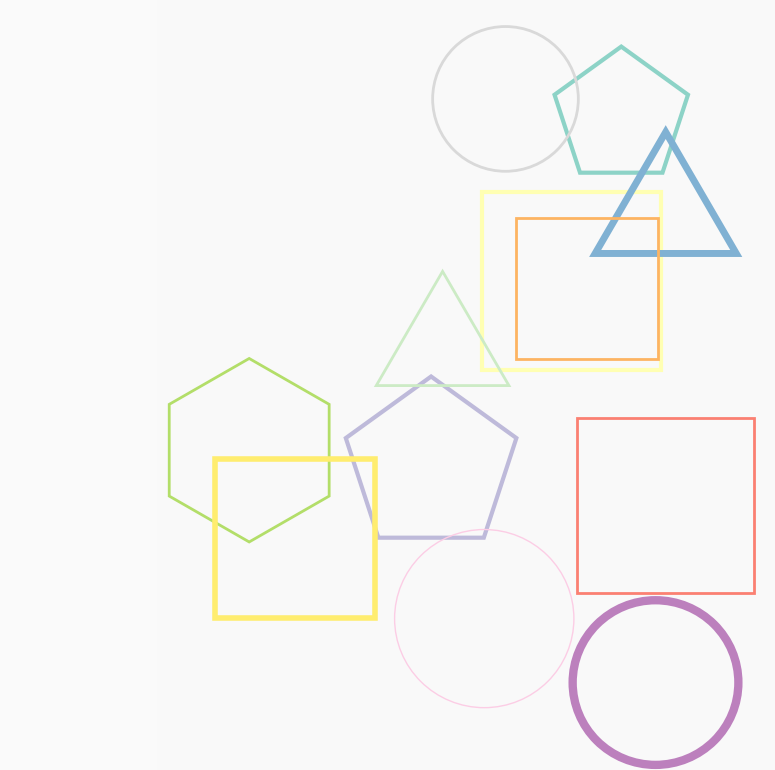[{"shape": "pentagon", "thickness": 1.5, "radius": 0.45, "center": [0.802, 0.849]}, {"shape": "square", "thickness": 1.5, "radius": 0.58, "center": [0.737, 0.635]}, {"shape": "pentagon", "thickness": 1.5, "radius": 0.58, "center": [0.556, 0.395]}, {"shape": "square", "thickness": 1, "radius": 0.57, "center": [0.858, 0.344]}, {"shape": "triangle", "thickness": 2.5, "radius": 0.53, "center": [0.859, 0.723]}, {"shape": "square", "thickness": 1, "radius": 0.46, "center": [0.757, 0.626]}, {"shape": "hexagon", "thickness": 1, "radius": 0.6, "center": [0.322, 0.415]}, {"shape": "circle", "thickness": 0.5, "radius": 0.58, "center": [0.625, 0.197]}, {"shape": "circle", "thickness": 1, "radius": 0.47, "center": [0.652, 0.872]}, {"shape": "circle", "thickness": 3, "radius": 0.53, "center": [0.846, 0.114]}, {"shape": "triangle", "thickness": 1, "radius": 0.49, "center": [0.571, 0.549]}, {"shape": "square", "thickness": 2, "radius": 0.52, "center": [0.38, 0.301]}]